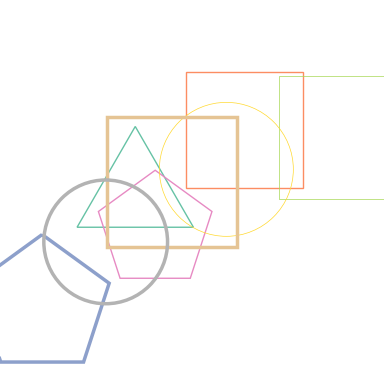[{"shape": "triangle", "thickness": 1, "radius": 0.87, "center": [0.351, 0.497]}, {"shape": "square", "thickness": 1, "radius": 0.76, "center": [0.636, 0.662]}, {"shape": "pentagon", "thickness": 2.5, "radius": 0.92, "center": [0.109, 0.208]}, {"shape": "pentagon", "thickness": 1, "radius": 0.78, "center": [0.403, 0.403]}, {"shape": "square", "thickness": 0.5, "radius": 0.8, "center": [0.885, 0.643]}, {"shape": "circle", "thickness": 0.5, "radius": 0.87, "center": [0.588, 0.56]}, {"shape": "square", "thickness": 2.5, "radius": 0.85, "center": [0.447, 0.526]}, {"shape": "circle", "thickness": 2.5, "radius": 0.8, "center": [0.275, 0.372]}]